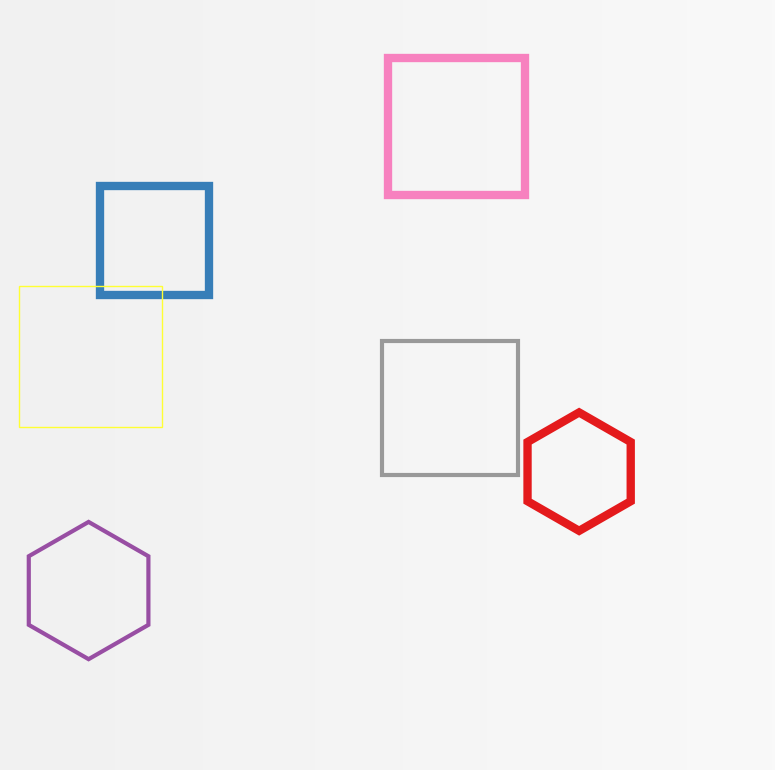[{"shape": "hexagon", "thickness": 3, "radius": 0.38, "center": [0.747, 0.387]}, {"shape": "square", "thickness": 3, "radius": 0.35, "center": [0.199, 0.687]}, {"shape": "hexagon", "thickness": 1.5, "radius": 0.45, "center": [0.114, 0.233]}, {"shape": "square", "thickness": 0.5, "radius": 0.46, "center": [0.117, 0.537]}, {"shape": "square", "thickness": 3, "radius": 0.44, "center": [0.589, 0.836]}, {"shape": "square", "thickness": 1.5, "radius": 0.44, "center": [0.581, 0.47]}]